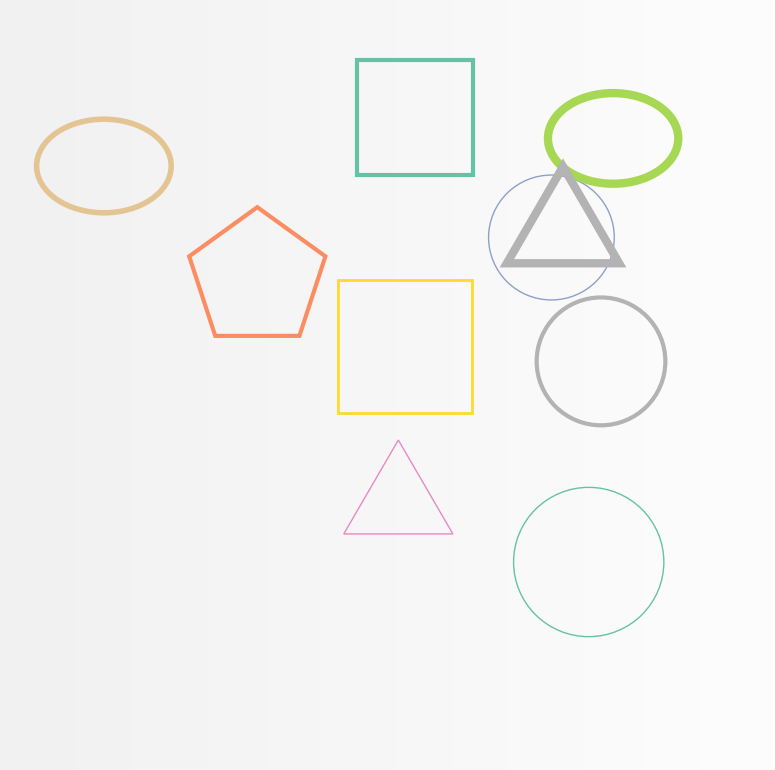[{"shape": "square", "thickness": 1.5, "radius": 0.37, "center": [0.535, 0.847]}, {"shape": "circle", "thickness": 0.5, "radius": 0.48, "center": [0.76, 0.27]}, {"shape": "pentagon", "thickness": 1.5, "radius": 0.46, "center": [0.332, 0.639]}, {"shape": "circle", "thickness": 0.5, "radius": 0.41, "center": [0.712, 0.692]}, {"shape": "triangle", "thickness": 0.5, "radius": 0.41, "center": [0.514, 0.347]}, {"shape": "oval", "thickness": 3, "radius": 0.42, "center": [0.791, 0.82]}, {"shape": "square", "thickness": 1, "radius": 0.43, "center": [0.523, 0.55]}, {"shape": "oval", "thickness": 2, "radius": 0.43, "center": [0.134, 0.784]}, {"shape": "triangle", "thickness": 3, "radius": 0.42, "center": [0.726, 0.7]}, {"shape": "circle", "thickness": 1.5, "radius": 0.42, "center": [0.775, 0.531]}]